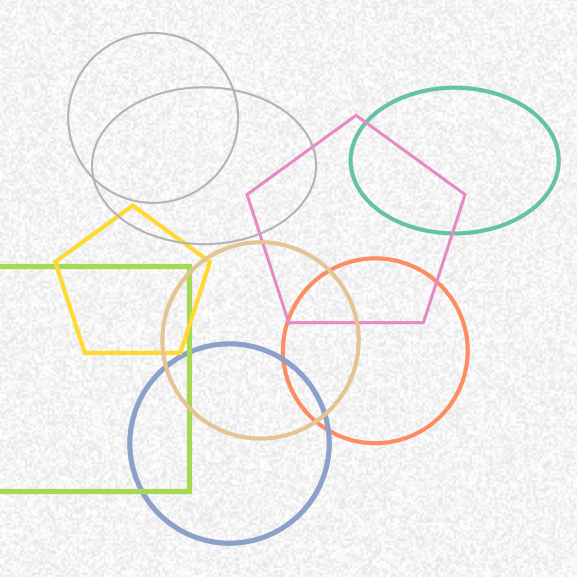[{"shape": "oval", "thickness": 2, "radius": 0.9, "center": [0.787, 0.721]}, {"shape": "circle", "thickness": 2, "radius": 0.8, "center": [0.65, 0.392]}, {"shape": "circle", "thickness": 2.5, "radius": 0.86, "center": [0.397, 0.231]}, {"shape": "pentagon", "thickness": 1.5, "radius": 0.99, "center": [0.617, 0.601]}, {"shape": "square", "thickness": 2.5, "radius": 0.97, "center": [0.132, 0.343]}, {"shape": "pentagon", "thickness": 2, "radius": 0.7, "center": [0.23, 0.502]}, {"shape": "circle", "thickness": 2, "radius": 0.85, "center": [0.451, 0.41]}, {"shape": "circle", "thickness": 1, "radius": 0.74, "center": [0.265, 0.795]}, {"shape": "oval", "thickness": 1, "radius": 0.97, "center": [0.353, 0.712]}]